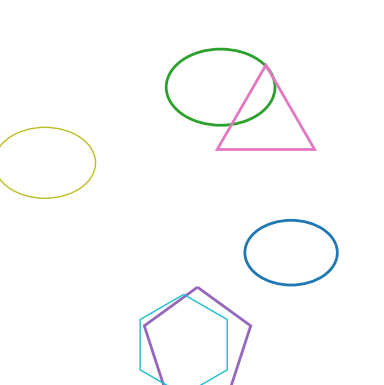[{"shape": "oval", "thickness": 2, "radius": 0.6, "center": [0.756, 0.344]}, {"shape": "oval", "thickness": 2, "radius": 0.71, "center": [0.573, 0.774]}, {"shape": "pentagon", "thickness": 2, "radius": 0.73, "center": [0.513, 0.109]}, {"shape": "triangle", "thickness": 2, "radius": 0.73, "center": [0.691, 0.685]}, {"shape": "oval", "thickness": 1, "radius": 0.66, "center": [0.117, 0.577]}, {"shape": "hexagon", "thickness": 1, "radius": 0.65, "center": [0.477, 0.105]}]